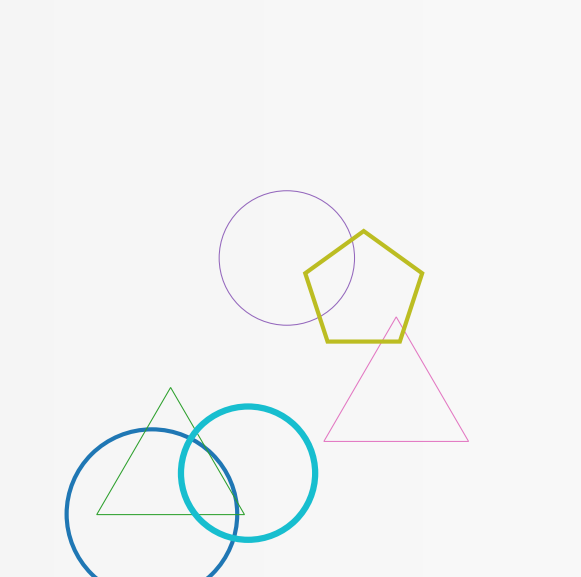[{"shape": "circle", "thickness": 2, "radius": 0.73, "center": [0.261, 0.109]}, {"shape": "triangle", "thickness": 0.5, "radius": 0.73, "center": [0.294, 0.181]}, {"shape": "circle", "thickness": 0.5, "radius": 0.58, "center": [0.493, 0.552]}, {"shape": "triangle", "thickness": 0.5, "radius": 0.72, "center": [0.682, 0.307]}, {"shape": "pentagon", "thickness": 2, "radius": 0.53, "center": [0.626, 0.493]}, {"shape": "circle", "thickness": 3, "radius": 0.58, "center": [0.427, 0.18]}]